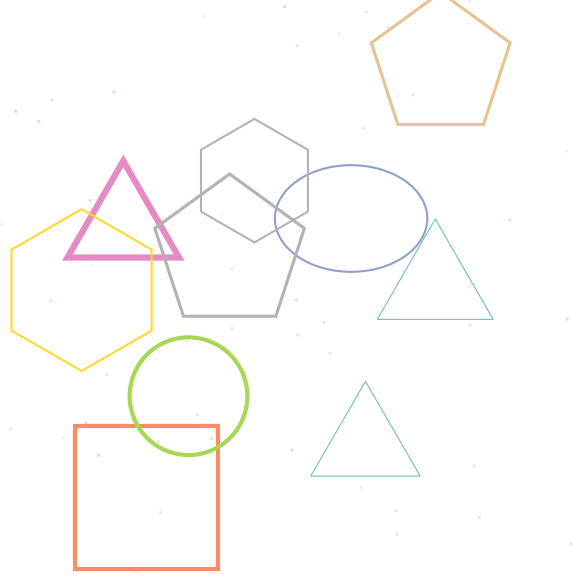[{"shape": "triangle", "thickness": 0.5, "radius": 0.58, "center": [0.754, 0.504]}, {"shape": "triangle", "thickness": 0.5, "radius": 0.55, "center": [0.633, 0.229]}, {"shape": "square", "thickness": 2, "radius": 0.62, "center": [0.254, 0.137]}, {"shape": "oval", "thickness": 1, "radius": 0.66, "center": [0.608, 0.621]}, {"shape": "triangle", "thickness": 3, "radius": 0.56, "center": [0.213, 0.609]}, {"shape": "circle", "thickness": 2, "radius": 0.51, "center": [0.326, 0.313]}, {"shape": "hexagon", "thickness": 1, "radius": 0.7, "center": [0.141, 0.497]}, {"shape": "pentagon", "thickness": 1.5, "radius": 0.63, "center": [0.763, 0.886]}, {"shape": "pentagon", "thickness": 1.5, "radius": 0.68, "center": [0.398, 0.562]}, {"shape": "hexagon", "thickness": 1, "radius": 0.53, "center": [0.441, 0.686]}]